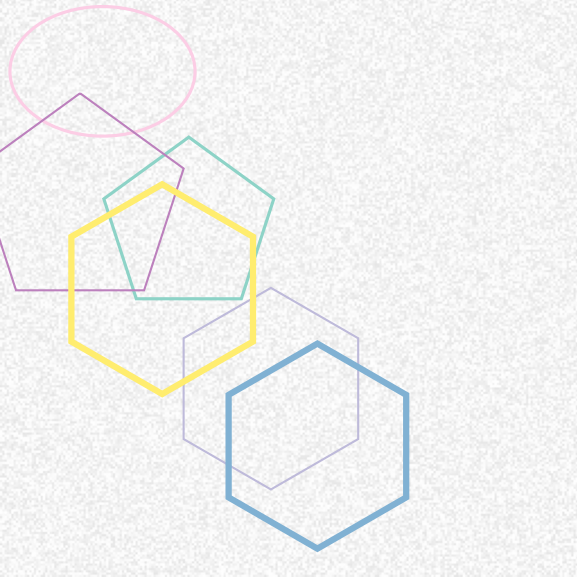[{"shape": "pentagon", "thickness": 1.5, "radius": 0.77, "center": [0.327, 0.607]}, {"shape": "hexagon", "thickness": 1, "radius": 0.87, "center": [0.469, 0.326]}, {"shape": "hexagon", "thickness": 3, "radius": 0.89, "center": [0.55, 0.227]}, {"shape": "oval", "thickness": 1.5, "radius": 0.8, "center": [0.177, 0.876]}, {"shape": "pentagon", "thickness": 1, "radius": 0.94, "center": [0.139, 0.649]}, {"shape": "hexagon", "thickness": 3, "radius": 0.91, "center": [0.281, 0.498]}]